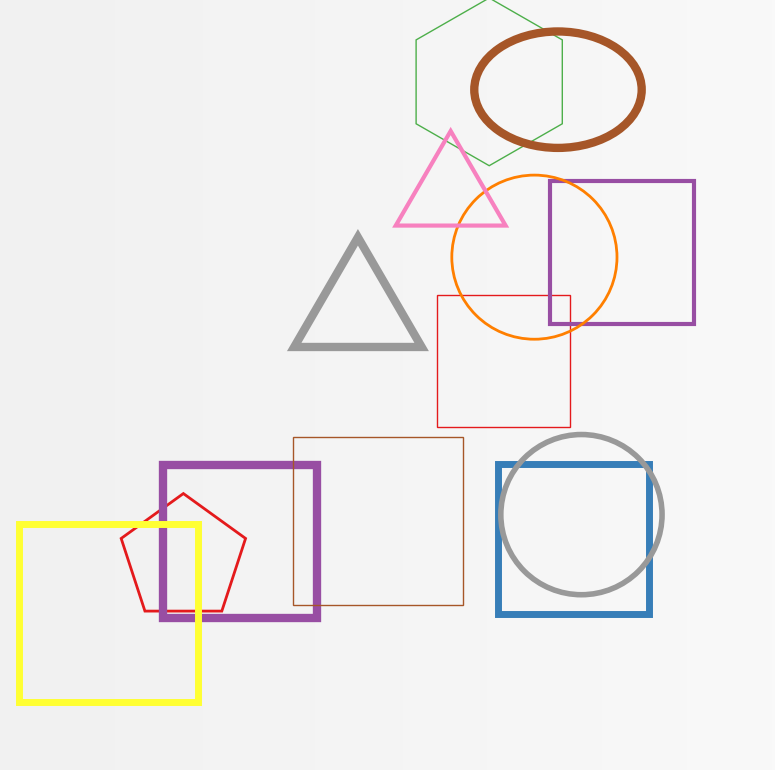[{"shape": "square", "thickness": 0.5, "radius": 0.43, "center": [0.65, 0.531]}, {"shape": "pentagon", "thickness": 1, "radius": 0.42, "center": [0.237, 0.275]}, {"shape": "square", "thickness": 2.5, "radius": 0.49, "center": [0.74, 0.3]}, {"shape": "hexagon", "thickness": 0.5, "radius": 0.54, "center": [0.631, 0.894]}, {"shape": "square", "thickness": 1.5, "radius": 0.46, "center": [0.802, 0.672]}, {"shape": "square", "thickness": 3, "radius": 0.49, "center": [0.309, 0.297]}, {"shape": "circle", "thickness": 1, "radius": 0.53, "center": [0.69, 0.666]}, {"shape": "square", "thickness": 2.5, "radius": 0.58, "center": [0.141, 0.203]}, {"shape": "square", "thickness": 0.5, "radius": 0.55, "center": [0.488, 0.323]}, {"shape": "oval", "thickness": 3, "radius": 0.54, "center": [0.72, 0.884]}, {"shape": "triangle", "thickness": 1.5, "radius": 0.41, "center": [0.582, 0.748]}, {"shape": "circle", "thickness": 2, "radius": 0.52, "center": [0.75, 0.332]}, {"shape": "triangle", "thickness": 3, "radius": 0.47, "center": [0.462, 0.597]}]